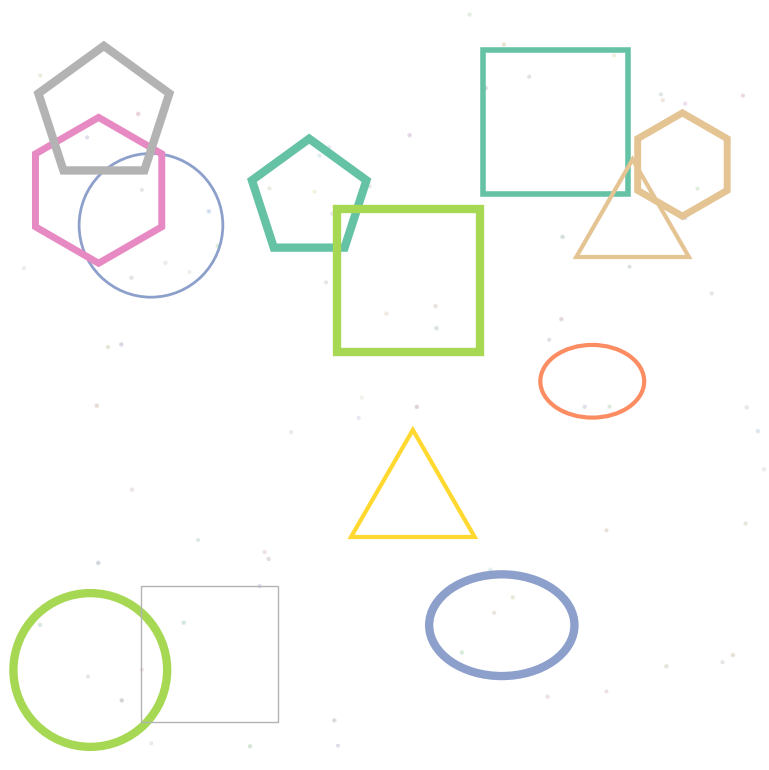[{"shape": "square", "thickness": 2, "radius": 0.47, "center": [0.721, 0.842]}, {"shape": "pentagon", "thickness": 3, "radius": 0.39, "center": [0.402, 0.742]}, {"shape": "oval", "thickness": 1.5, "radius": 0.34, "center": [0.769, 0.505]}, {"shape": "oval", "thickness": 3, "radius": 0.47, "center": [0.652, 0.188]}, {"shape": "circle", "thickness": 1, "radius": 0.47, "center": [0.196, 0.707]}, {"shape": "hexagon", "thickness": 2.5, "radius": 0.47, "center": [0.128, 0.753]}, {"shape": "square", "thickness": 3, "radius": 0.47, "center": [0.531, 0.636]}, {"shape": "circle", "thickness": 3, "radius": 0.5, "center": [0.117, 0.13]}, {"shape": "triangle", "thickness": 1.5, "radius": 0.46, "center": [0.536, 0.349]}, {"shape": "hexagon", "thickness": 2.5, "radius": 0.34, "center": [0.886, 0.786]}, {"shape": "triangle", "thickness": 1.5, "radius": 0.42, "center": [0.822, 0.708]}, {"shape": "square", "thickness": 0.5, "radius": 0.44, "center": [0.272, 0.15]}, {"shape": "pentagon", "thickness": 3, "radius": 0.45, "center": [0.135, 0.851]}]